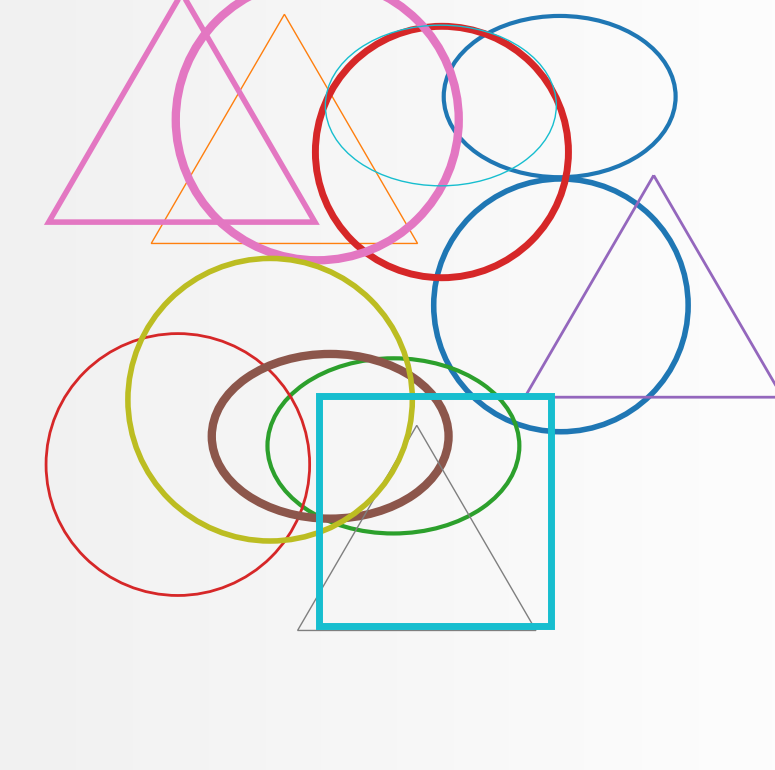[{"shape": "circle", "thickness": 2, "radius": 0.82, "center": [0.724, 0.603]}, {"shape": "oval", "thickness": 1.5, "radius": 0.75, "center": [0.722, 0.875]}, {"shape": "triangle", "thickness": 0.5, "radius": 0.99, "center": [0.367, 0.783]}, {"shape": "oval", "thickness": 1.5, "radius": 0.81, "center": [0.508, 0.421]}, {"shape": "circle", "thickness": 2.5, "radius": 0.82, "center": [0.57, 0.803]}, {"shape": "circle", "thickness": 1, "radius": 0.85, "center": [0.229, 0.397]}, {"shape": "triangle", "thickness": 1, "radius": 0.96, "center": [0.843, 0.58]}, {"shape": "oval", "thickness": 3, "radius": 0.76, "center": [0.426, 0.433]}, {"shape": "circle", "thickness": 3, "radius": 0.91, "center": [0.409, 0.845]}, {"shape": "triangle", "thickness": 2, "radius": 0.99, "center": [0.235, 0.811]}, {"shape": "triangle", "thickness": 0.5, "radius": 0.89, "center": [0.538, 0.27]}, {"shape": "circle", "thickness": 2, "radius": 0.92, "center": [0.349, 0.481]}, {"shape": "oval", "thickness": 0.5, "radius": 0.75, "center": [0.569, 0.863]}, {"shape": "square", "thickness": 2.5, "radius": 0.75, "center": [0.561, 0.336]}]